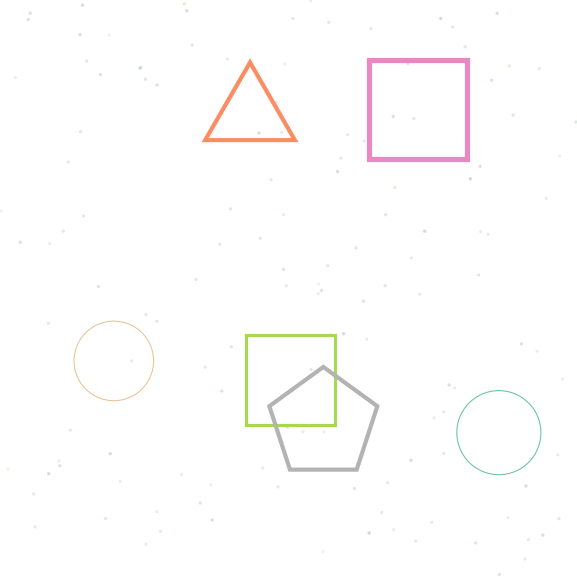[{"shape": "circle", "thickness": 0.5, "radius": 0.36, "center": [0.864, 0.25]}, {"shape": "triangle", "thickness": 2, "radius": 0.45, "center": [0.433, 0.801]}, {"shape": "square", "thickness": 2.5, "radius": 0.43, "center": [0.724, 0.809]}, {"shape": "square", "thickness": 1.5, "radius": 0.39, "center": [0.503, 0.341]}, {"shape": "circle", "thickness": 0.5, "radius": 0.34, "center": [0.197, 0.374]}, {"shape": "pentagon", "thickness": 2, "radius": 0.49, "center": [0.56, 0.265]}]